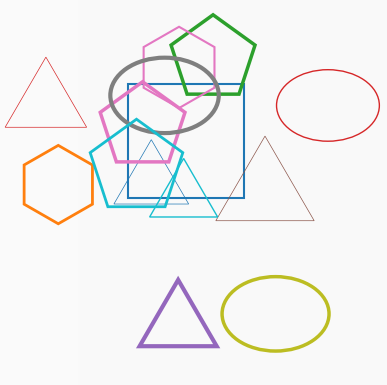[{"shape": "triangle", "thickness": 0.5, "radius": 0.56, "center": [0.39, 0.526]}, {"shape": "square", "thickness": 1.5, "radius": 0.74, "center": [0.48, 0.634]}, {"shape": "hexagon", "thickness": 2, "radius": 0.51, "center": [0.15, 0.521]}, {"shape": "pentagon", "thickness": 2.5, "radius": 0.57, "center": [0.55, 0.848]}, {"shape": "oval", "thickness": 1, "radius": 0.66, "center": [0.846, 0.726]}, {"shape": "triangle", "thickness": 0.5, "radius": 0.61, "center": [0.118, 0.73]}, {"shape": "triangle", "thickness": 3, "radius": 0.57, "center": [0.46, 0.158]}, {"shape": "triangle", "thickness": 0.5, "radius": 0.73, "center": [0.684, 0.5]}, {"shape": "hexagon", "thickness": 1.5, "radius": 0.53, "center": [0.462, 0.825]}, {"shape": "pentagon", "thickness": 2.5, "radius": 0.57, "center": [0.368, 0.673]}, {"shape": "oval", "thickness": 3, "radius": 0.7, "center": [0.425, 0.752]}, {"shape": "oval", "thickness": 2.5, "radius": 0.69, "center": [0.711, 0.185]}, {"shape": "pentagon", "thickness": 2, "radius": 0.63, "center": [0.352, 0.565]}, {"shape": "triangle", "thickness": 1, "radius": 0.51, "center": [0.474, 0.487]}]